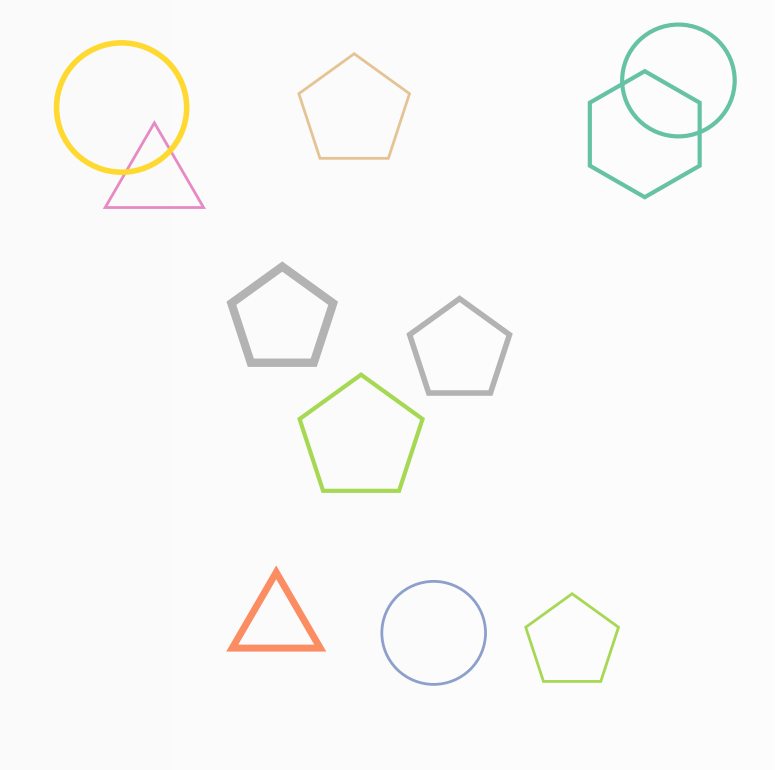[{"shape": "hexagon", "thickness": 1.5, "radius": 0.41, "center": [0.832, 0.826]}, {"shape": "circle", "thickness": 1.5, "radius": 0.36, "center": [0.875, 0.895]}, {"shape": "triangle", "thickness": 2.5, "radius": 0.33, "center": [0.356, 0.191]}, {"shape": "circle", "thickness": 1, "radius": 0.33, "center": [0.56, 0.178]}, {"shape": "triangle", "thickness": 1, "radius": 0.37, "center": [0.199, 0.767]}, {"shape": "pentagon", "thickness": 1, "radius": 0.31, "center": [0.738, 0.166]}, {"shape": "pentagon", "thickness": 1.5, "radius": 0.42, "center": [0.466, 0.43]}, {"shape": "circle", "thickness": 2, "radius": 0.42, "center": [0.157, 0.86]}, {"shape": "pentagon", "thickness": 1, "radius": 0.38, "center": [0.457, 0.855]}, {"shape": "pentagon", "thickness": 3, "radius": 0.35, "center": [0.364, 0.585]}, {"shape": "pentagon", "thickness": 2, "radius": 0.34, "center": [0.593, 0.544]}]